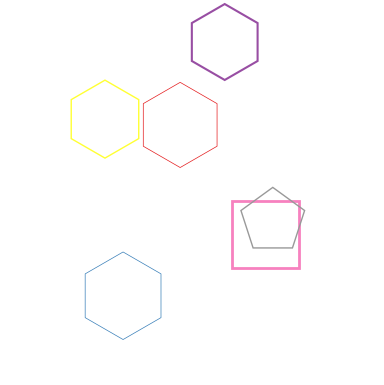[{"shape": "hexagon", "thickness": 0.5, "radius": 0.55, "center": [0.468, 0.675]}, {"shape": "hexagon", "thickness": 0.5, "radius": 0.57, "center": [0.32, 0.232]}, {"shape": "hexagon", "thickness": 1.5, "radius": 0.49, "center": [0.584, 0.891]}, {"shape": "hexagon", "thickness": 1, "radius": 0.51, "center": [0.273, 0.691]}, {"shape": "square", "thickness": 2, "radius": 0.43, "center": [0.689, 0.39]}, {"shape": "pentagon", "thickness": 1, "radius": 0.43, "center": [0.709, 0.426]}]